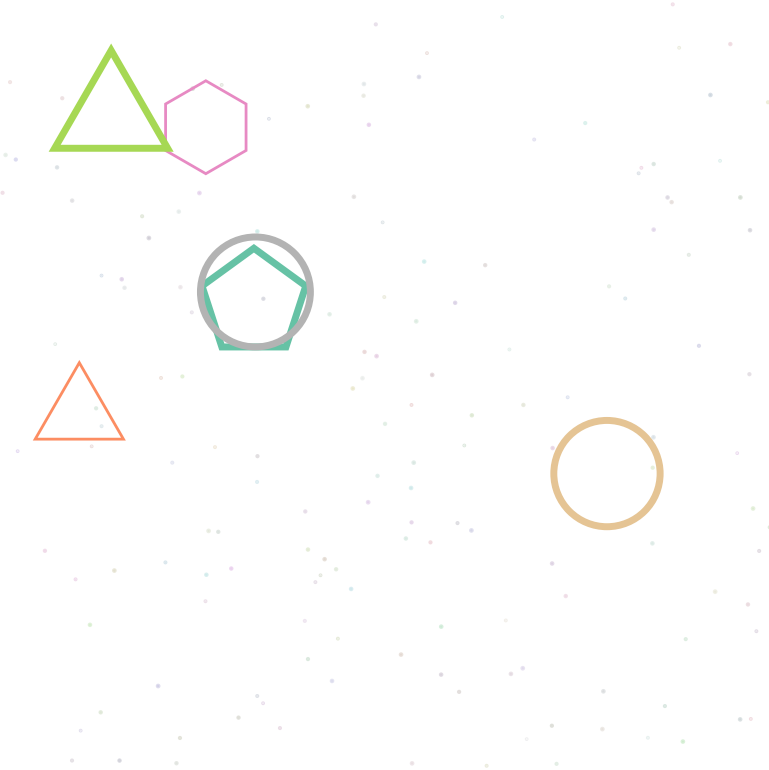[{"shape": "pentagon", "thickness": 2.5, "radius": 0.35, "center": [0.33, 0.607]}, {"shape": "triangle", "thickness": 1, "radius": 0.33, "center": [0.103, 0.463]}, {"shape": "hexagon", "thickness": 1, "radius": 0.3, "center": [0.267, 0.835]}, {"shape": "triangle", "thickness": 2.5, "radius": 0.42, "center": [0.144, 0.85]}, {"shape": "circle", "thickness": 2.5, "radius": 0.35, "center": [0.788, 0.385]}, {"shape": "circle", "thickness": 2.5, "radius": 0.36, "center": [0.332, 0.621]}]